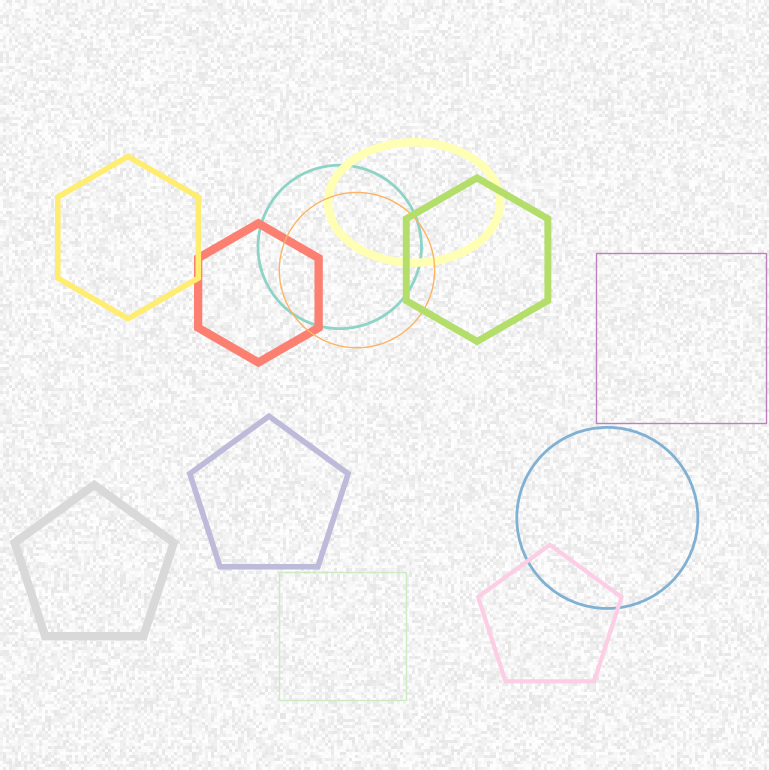[{"shape": "circle", "thickness": 1, "radius": 0.53, "center": [0.441, 0.679]}, {"shape": "oval", "thickness": 3, "radius": 0.56, "center": [0.538, 0.737]}, {"shape": "pentagon", "thickness": 2, "radius": 0.54, "center": [0.349, 0.351]}, {"shape": "hexagon", "thickness": 3, "radius": 0.45, "center": [0.336, 0.62]}, {"shape": "circle", "thickness": 1, "radius": 0.59, "center": [0.789, 0.327]}, {"shape": "circle", "thickness": 0.5, "radius": 0.5, "center": [0.464, 0.649]}, {"shape": "hexagon", "thickness": 2.5, "radius": 0.53, "center": [0.62, 0.663]}, {"shape": "pentagon", "thickness": 1.5, "radius": 0.49, "center": [0.714, 0.194]}, {"shape": "pentagon", "thickness": 3, "radius": 0.54, "center": [0.122, 0.262]}, {"shape": "square", "thickness": 0.5, "radius": 0.55, "center": [0.884, 0.561]}, {"shape": "square", "thickness": 0.5, "radius": 0.42, "center": [0.445, 0.173]}, {"shape": "hexagon", "thickness": 2, "radius": 0.53, "center": [0.166, 0.691]}]